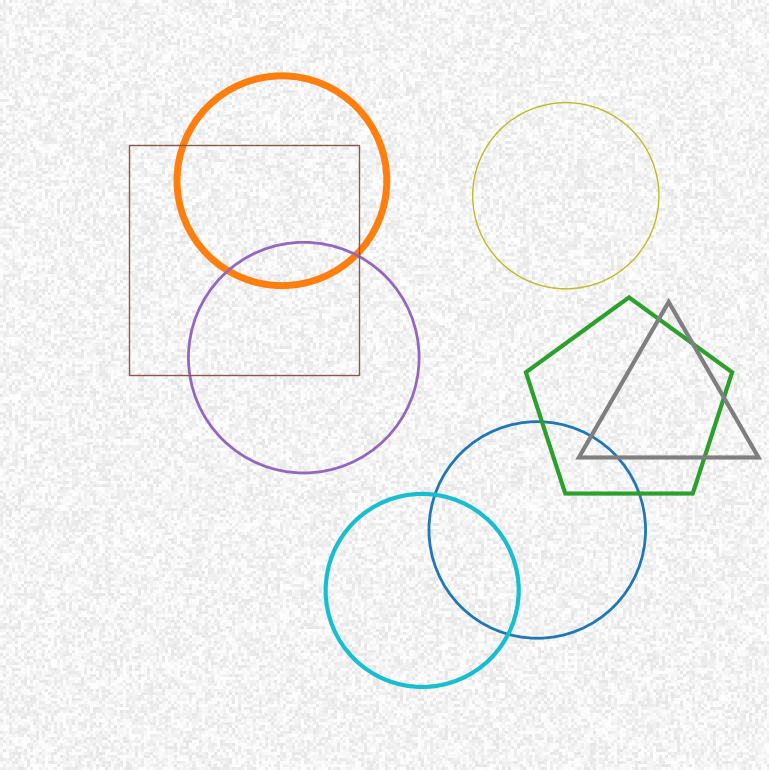[{"shape": "circle", "thickness": 1, "radius": 0.7, "center": [0.698, 0.312]}, {"shape": "circle", "thickness": 2.5, "radius": 0.68, "center": [0.366, 0.765]}, {"shape": "pentagon", "thickness": 1.5, "radius": 0.7, "center": [0.817, 0.473]}, {"shape": "circle", "thickness": 1, "radius": 0.75, "center": [0.395, 0.536]}, {"shape": "square", "thickness": 0.5, "radius": 0.75, "center": [0.317, 0.663]}, {"shape": "triangle", "thickness": 1.5, "radius": 0.67, "center": [0.868, 0.473]}, {"shape": "circle", "thickness": 0.5, "radius": 0.6, "center": [0.735, 0.746]}, {"shape": "circle", "thickness": 1.5, "radius": 0.63, "center": [0.548, 0.233]}]